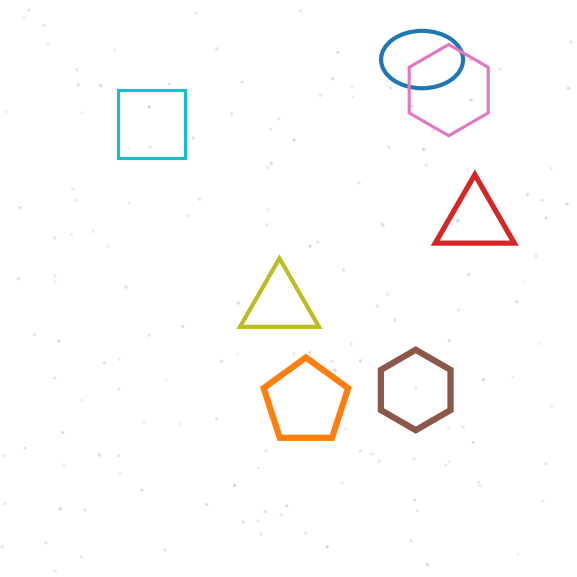[{"shape": "oval", "thickness": 2, "radius": 0.35, "center": [0.731, 0.896]}, {"shape": "pentagon", "thickness": 3, "radius": 0.38, "center": [0.53, 0.303]}, {"shape": "triangle", "thickness": 2.5, "radius": 0.4, "center": [0.822, 0.618]}, {"shape": "hexagon", "thickness": 3, "radius": 0.35, "center": [0.72, 0.324]}, {"shape": "hexagon", "thickness": 1.5, "radius": 0.39, "center": [0.777, 0.843]}, {"shape": "triangle", "thickness": 2, "radius": 0.4, "center": [0.484, 0.473]}, {"shape": "square", "thickness": 1.5, "radius": 0.29, "center": [0.263, 0.784]}]